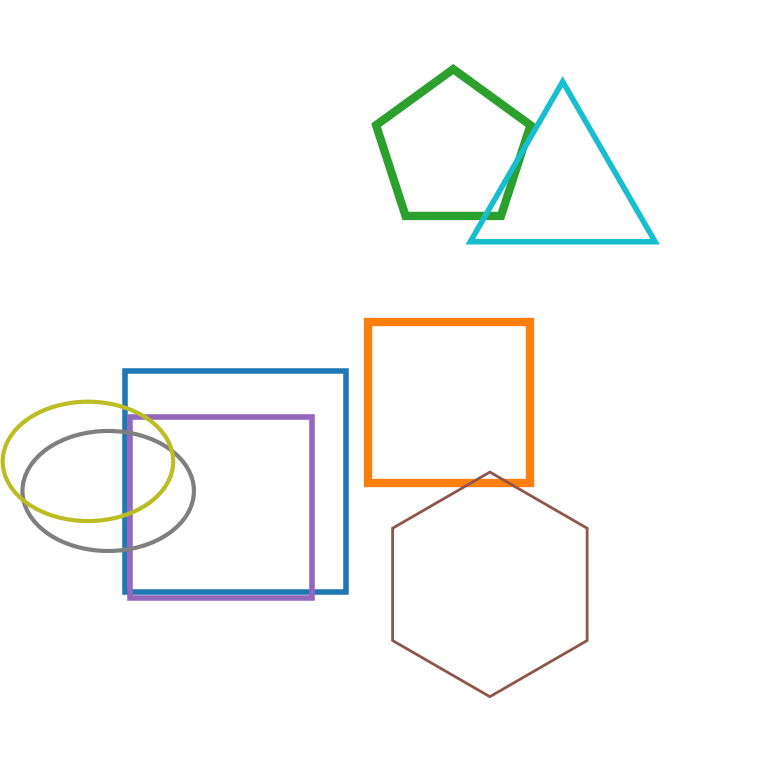[{"shape": "square", "thickness": 2, "radius": 0.72, "center": [0.305, 0.375]}, {"shape": "square", "thickness": 3, "radius": 0.52, "center": [0.583, 0.477]}, {"shape": "pentagon", "thickness": 3, "radius": 0.53, "center": [0.589, 0.805]}, {"shape": "square", "thickness": 2, "radius": 0.59, "center": [0.287, 0.341]}, {"shape": "hexagon", "thickness": 1, "radius": 0.73, "center": [0.636, 0.241]}, {"shape": "oval", "thickness": 1.5, "radius": 0.56, "center": [0.141, 0.362]}, {"shape": "oval", "thickness": 1.5, "radius": 0.55, "center": [0.114, 0.401]}, {"shape": "triangle", "thickness": 2, "radius": 0.69, "center": [0.731, 0.755]}]